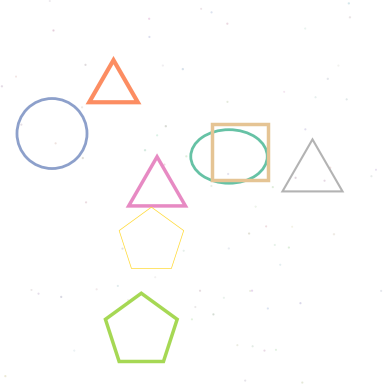[{"shape": "oval", "thickness": 2, "radius": 0.5, "center": [0.595, 0.594]}, {"shape": "triangle", "thickness": 3, "radius": 0.36, "center": [0.295, 0.771]}, {"shape": "circle", "thickness": 2, "radius": 0.45, "center": [0.135, 0.653]}, {"shape": "triangle", "thickness": 2.5, "radius": 0.43, "center": [0.408, 0.508]}, {"shape": "pentagon", "thickness": 2.5, "radius": 0.49, "center": [0.367, 0.14]}, {"shape": "pentagon", "thickness": 0.5, "radius": 0.44, "center": [0.393, 0.374]}, {"shape": "square", "thickness": 2.5, "radius": 0.36, "center": [0.623, 0.605]}, {"shape": "triangle", "thickness": 1.5, "radius": 0.45, "center": [0.812, 0.548]}]